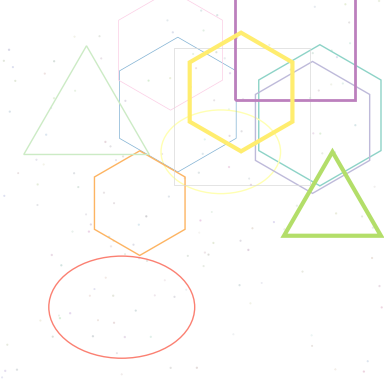[{"shape": "hexagon", "thickness": 1, "radius": 0.92, "center": [0.831, 0.701]}, {"shape": "oval", "thickness": 1, "radius": 0.78, "center": [0.573, 0.606]}, {"shape": "hexagon", "thickness": 1, "radius": 0.86, "center": [0.812, 0.669]}, {"shape": "oval", "thickness": 1, "radius": 0.95, "center": [0.316, 0.202]}, {"shape": "hexagon", "thickness": 0.5, "radius": 0.88, "center": [0.462, 0.728]}, {"shape": "hexagon", "thickness": 1, "radius": 0.68, "center": [0.363, 0.472]}, {"shape": "triangle", "thickness": 3, "radius": 0.73, "center": [0.864, 0.46]}, {"shape": "hexagon", "thickness": 0.5, "radius": 0.78, "center": [0.443, 0.87]}, {"shape": "square", "thickness": 0.5, "radius": 0.89, "center": [0.629, 0.697]}, {"shape": "square", "thickness": 2, "radius": 0.78, "center": [0.766, 0.895]}, {"shape": "triangle", "thickness": 1, "radius": 0.94, "center": [0.225, 0.693]}, {"shape": "hexagon", "thickness": 3, "radius": 0.77, "center": [0.626, 0.761]}]